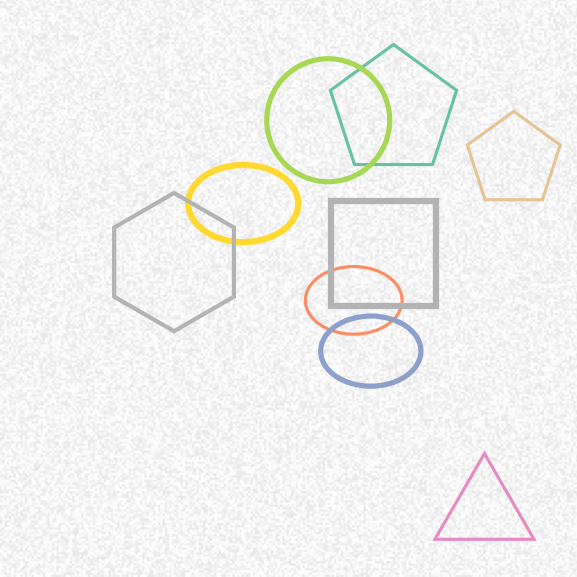[{"shape": "pentagon", "thickness": 1.5, "radius": 0.57, "center": [0.681, 0.807]}, {"shape": "oval", "thickness": 1.5, "radius": 0.42, "center": [0.613, 0.479]}, {"shape": "oval", "thickness": 2.5, "radius": 0.43, "center": [0.642, 0.391]}, {"shape": "triangle", "thickness": 1.5, "radius": 0.5, "center": [0.839, 0.115]}, {"shape": "circle", "thickness": 2.5, "radius": 0.53, "center": [0.568, 0.791]}, {"shape": "oval", "thickness": 3, "radius": 0.48, "center": [0.421, 0.647]}, {"shape": "pentagon", "thickness": 1.5, "radius": 0.42, "center": [0.89, 0.722]}, {"shape": "square", "thickness": 3, "radius": 0.46, "center": [0.663, 0.56]}, {"shape": "hexagon", "thickness": 2, "radius": 0.6, "center": [0.301, 0.545]}]